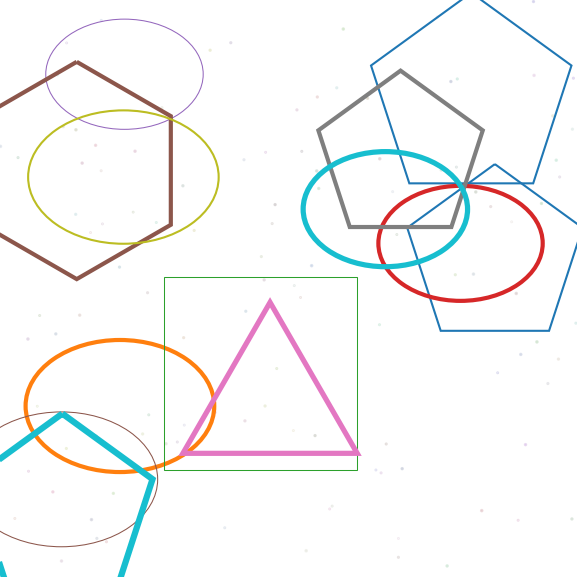[{"shape": "pentagon", "thickness": 1, "radius": 0.91, "center": [0.816, 0.829]}, {"shape": "pentagon", "thickness": 1, "radius": 0.8, "center": [0.857, 0.555]}, {"shape": "oval", "thickness": 2, "radius": 0.82, "center": [0.208, 0.296]}, {"shape": "square", "thickness": 0.5, "radius": 0.83, "center": [0.451, 0.352]}, {"shape": "oval", "thickness": 2, "radius": 0.71, "center": [0.797, 0.578]}, {"shape": "oval", "thickness": 0.5, "radius": 0.68, "center": [0.216, 0.871]}, {"shape": "hexagon", "thickness": 2, "radius": 0.94, "center": [0.133, 0.704]}, {"shape": "oval", "thickness": 0.5, "radius": 0.83, "center": [0.106, 0.169]}, {"shape": "triangle", "thickness": 2.5, "radius": 0.87, "center": [0.468, 0.301]}, {"shape": "pentagon", "thickness": 2, "radius": 0.75, "center": [0.694, 0.727]}, {"shape": "oval", "thickness": 1, "radius": 0.82, "center": [0.214, 0.693]}, {"shape": "pentagon", "thickness": 3, "radius": 0.82, "center": [0.108, 0.119]}, {"shape": "oval", "thickness": 2.5, "radius": 0.71, "center": [0.667, 0.637]}]